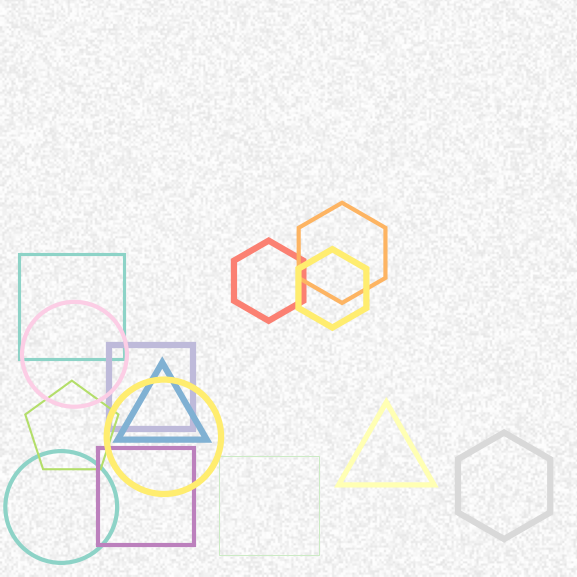[{"shape": "square", "thickness": 1.5, "radius": 0.45, "center": [0.124, 0.469]}, {"shape": "circle", "thickness": 2, "radius": 0.48, "center": [0.106, 0.121]}, {"shape": "triangle", "thickness": 2.5, "radius": 0.48, "center": [0.669, 0.207]}, {"shape": "square", "thickness": 3, "radius": 0.36, "center": [0.262, 0.329]}, {"shape": "hexagon", "thickness": 3, "radius": 0.35, "center": [0.465, 0.513]}, {"shape": "triangle", "thickness": 3, "radius": 0.45, "center": [0.281, 0.282]}, {"shape": "hexagon", "thickness": 2, "radius": 0.43, "center": [0.592, 0.561]}, {"shape": "pentagon", "thickness": 1, "radius": 0.42, "center": [0.124, 0.255]}, {"shape": "circle", "thickness": 2, "radius": 0.45, "center": [0.129, 0.386]}, {"shape": "hexagon", "thickness": 3, "radius": 0.46, "center": [0.873, 0.158]}, {"shape": "square", "thickness": 2, "radius": 0.42, "center": [0.253, 0.139]}, {"shape": "square", "thickness": 0.5, "radius": 0.43, "center": [0.466, 0.123]}, {"shape": "hexagon", "thickness": 3, "radius": 0.34, "center": [0.576, 0.5]}, {"shape": "circle", "thickness": 3, "radius": 0.5, "center": [0.284, 0.243]}]